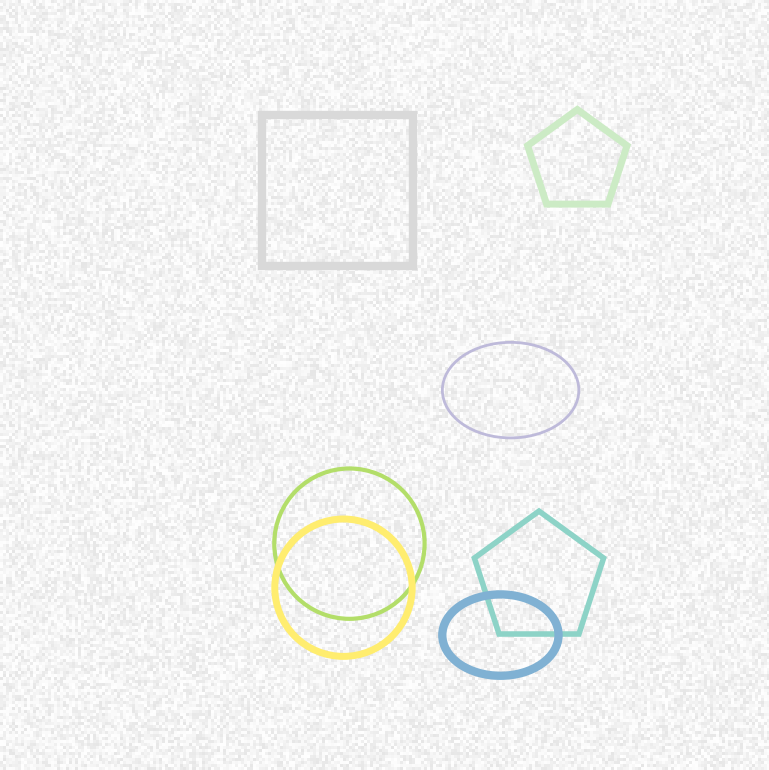[{"shape": "pentagon", "thickness": 2, "radius": 0.44, "center": [0.7, 0.248]}, {"shape": "oval", "thickness": 1, "radius": 0.44, "center": [0.663, 0.493]}, {"shape": "oval", "thickness": 3, "radius": 0.38, "center": [0.65, 0.175]}, {"shape": "circle", "thickness": 1.5, "radius": 0.49, "center": [0.454, 0.294]}, {"shape": "square", "thickness": 3, "radius": 0.49, "center": [0.439, 0.752]}, {"shape": "pentagon", "thickness": 2.5, "radius": 0.34, "center": [0.75, 0.79]}, {"shape": "circle", "thickness": 2.5, "radius": 0.45, "center": [0.446, 0.237]}]